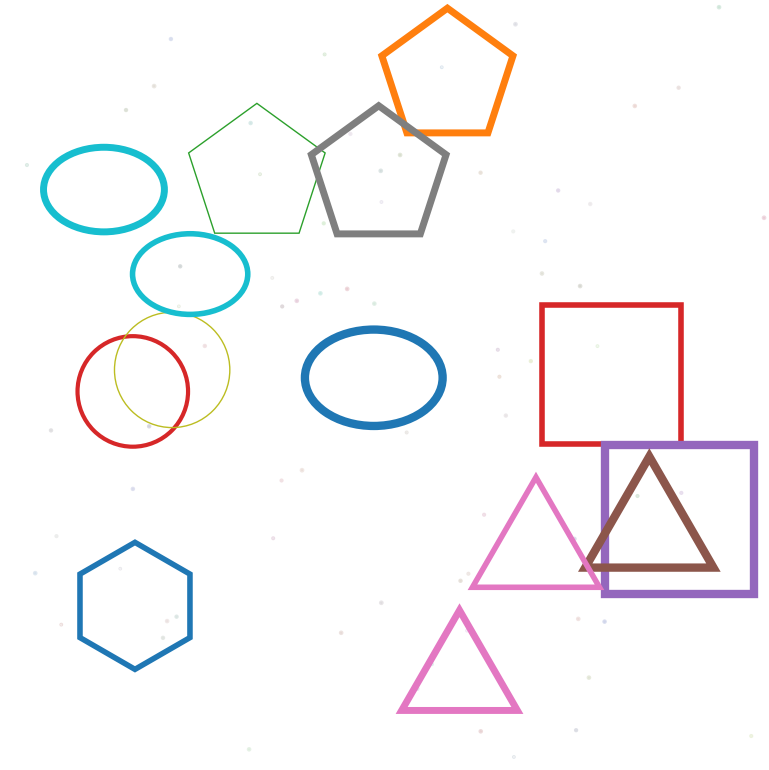[{"shape": "oval", "thickness": 3, "radius": 0.45, "center": [0.485, 0.509]}, {"shape": "hexagon", "thickness": 2, "radius": 0.41, "center": [0.175, 0.213]}, {"shape": "pentagon", "thickness": 2.5, "radius": 0.45, "center": [0.581, 0.9]}, {"shape": "pentagon", "thickness": 0.5, "radius": 0.47, "center": [0.334, 0.773]}, {"shape": "circle", "thickness": 1.5, "radius": 0.36, "center": [0.172, 0.492]}, {"shape": "square", "thickness": 2, "radius": 0.45, "center": [0.794, 0.514]}, {"shape": "square", "thickness": 3, "radius": 0.48, "center": [0.883, 0.325]}, {"shape": "triangle", "thickness": 3, "radius": 0.48, "center": [0.843, 0.311]}, {"shape": "triangle", "thickness": 2, "radius": 0.48, "center": [0.696, 0.285]}, {"shape": "triangle", "thickness": 2.5, "radius": 0.43, "center": [0.597, 0.121]}, {"shape": "pentagon", "thickness": 2.5, "radius": 0.46, "center": [0.492, 0.771]}, {"shape": "circle", "thickness": 0.5, "radius": 0.37, "center": [0.224, 0.52]}, {"shape": "oval", "thickness": 2, "radius": 0.37, "center": [0.247, 0.644]}, {"shape": "oval", "thickness": 2.5, "radius": 0.39, "center": [0.135, 0.754]}]